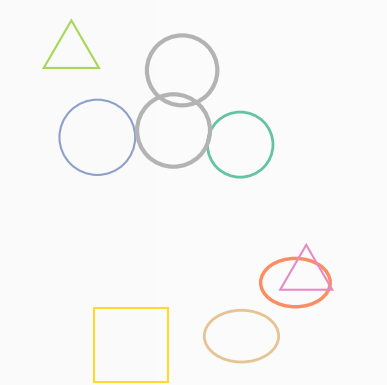[{"shape": "circle", "thickness": 2, "radius": 0.42, "center": [0.62, 0.624]}, {"shape": "oval", "thickness": 2.5, "radius": 0.45, "center": [0.762, 0.266]}, {"shape": "circle", "thickness": 1.5, "radius": 0.49, "center": [0.251, 0.643]}, {"shape": "triangle", "thickness": 1.5, "radius": 0.39, "center": [0.79, 0.286]}, {"shape": "triangle", "thickness": 1.5, "radius": 0.41, "center": [0.184, 0.865]}, {"shape": "square", "thickness": 1.5, "radius": 0.48, "center": [0.338, 0.104]}, {"shape": "oval", "thickness": 2, "radius": 0.48, "center": [0.623, 0.127]}, {"shape": "circle", "thickness": 3, "radius": 0.45, "center": [0.47, 0.817]}, {"shape": "circle", "thickness": 3, "radius": 0.47, "center": [0.448, 0.661]}]